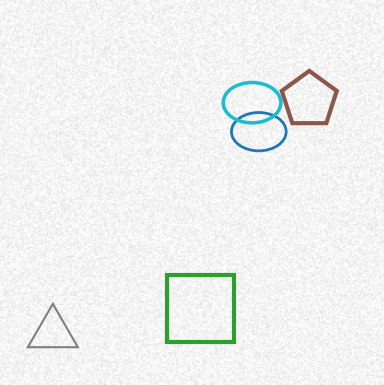[{"shape": "oval", "thickness": 2, "radius": 0.36, "center": [0.672, 0.658]}, {"shape": "square", "thickness": 3, "radius": 0.43, "center": [0.521, 0.199]}, {"shape": "pentagon", "thickness": 3, "radius": 0.38, "center": [0.803, 0.741]}, {"shape": "triangle", "thickness": 1.5, "radius": 0.38, "center": [0.137, 0.136]}, {"shape": "oval", "thickness": 2.5, "radius": 0.37, "center": [0.655, 0.733]}]